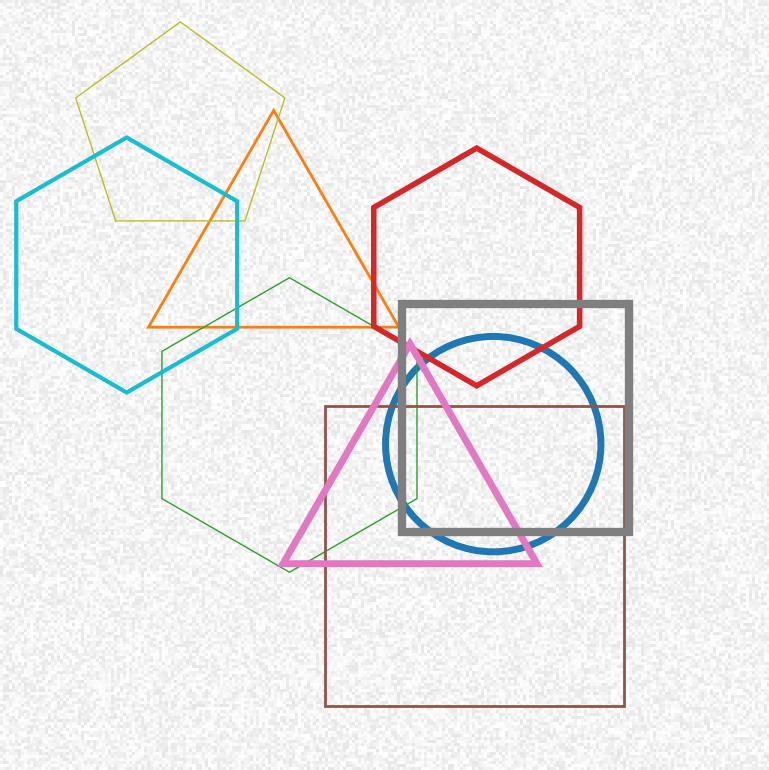[{"shape": "circle", "thickness": 2.5, "radius": 0.7, "center": [0.641, 0.423]}, {"shape": "triangle", "thickness": 1, "radius": 0.94, "center": [0.355, 0.669]}, {"shape": "hexagon", "thickness": 0.5, "radius": 0.96, "center": [0.376, 0.448]}, {"shape": "hexagon", "thickness": 2, "radius": 0.77, "center": [0.619, 0.653]}, {"shape": "square", "thickness": 1, "radius": 0.97, "center": [0.616, 0.278]}, {"shape": "triangle", "thickness": 2.5, "radius": 0.95, "center": [0.532, 0.363]}, {"shape": "square", "thickness": 3, "radius": 0.74, "center": [0.669, 0.457]}, {"shape": "pentagon", "thickness": 0.5, "radius": 0.71, "center": [0.234, 0.829]}, {"shape": "hexagon", "thickness": 1.5, "radius": 0.83, "center": [0.165, 0.656]}]